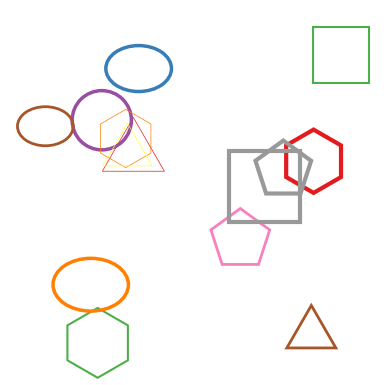[{"shape": "triangle", "thickness": 0.5, "radius": 0.47, "center": [0.346, 0.602]}, {"shape": "hexagon", "thickness": 3, "radius": 0.41, "center": [0.815, 0.581]}, {"shape": "oval", "thickness": 2.5, "radius": 0.43, "center": [0.36, 0.822]}, {"shape": "square", "thickness": 1.5, "radius": 0.36, "center": [0.887, 0.857]}, {"shape": "hexagon", "thickness": 1.5, "radius": 0.45, "center": [0.254, 0.109]}, {"shape": "circle", "thickness": 2.5, "radius": 0.38, "center": [0.264, 0.688]}, {"shape": "hexagon", "thickness": 0.5, "radius": 0.38, "center": [0.327, 0.64]}, {"shape": "oval", "thickness": 2.5, "radius": 0.49, "center": [0.236, 0.26]}, {"shape": "triangle", "thickness": 0.5, "radius": 0.37, "center": [0.331, 0.606]}, {"shape": "triangle", "thickness": 2, "radius": 0.37, "center": [0.809, 0.133]}, {"shape": "oval", "thickness": 2, "radius": 0.36, "center": [0.118, 0.672]}, {"shape": "pentagon", "thickness": 2, "radius": 0.4, "center": [0.624, 0.378]}, {"shape": "pentagon", "thickness": 3, "radius": 0.38, "center": [0.736, 0.559]}, {"shape": "square", "thickness": 3, "radius": 0.46, "center": [0.687, 0.516]}]